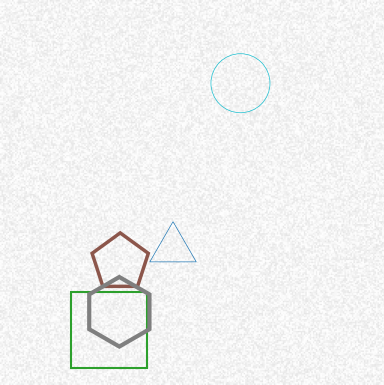[{"shape": "triangle", "thickness": 0.5, "radius": 0.35, "center": [0.449, 0.355]}, {"shape": "square", "thickness": 1.5, "radius": 0.49, "center": [0.282, 0.143]}, {"shape": "pentagon", "thickness": 2.5, "radius": 0.38, "center": [0.312, 0.318]}, {"shape": "hexagon", "thickness": 3, "radius": 0.45, "center": [0.31, 0.19]}, {"shape": "circle", "thickness": 0.5, "radius": 0.38, "center": [0.625, 0.784]}]